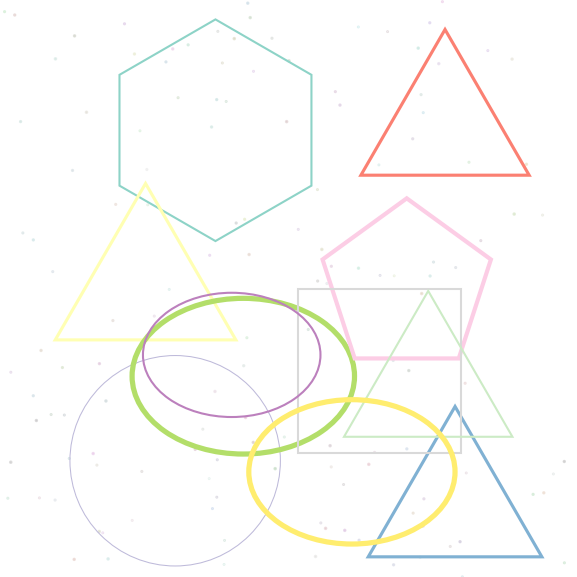[{"shape": "hexagon", "thickness": 1, "radius": 0.96, "center": [0.373, 0.774]}, {"shape": "triangle", "thickness": 1.5, "radius": 0.9, "center": [0.252, 0.501]}, {"shape": "circle", "thickness": 0.5, "radius": 0.91, "center": [0.303, 0.201]}, {"shape": "triangle", "thickness": 1.5, "radius": 0.84, "center": [0.771, 0.78]}, {"shape": "triangle", "thickness": 1.5, "radius": 0.87, "center": [0.788, 0.122]}, {"shape": "oval", "thickness": 2.5, "radius": 0.96, "center": [0.421, 0.348]}, {"shape": "pentagon", "thickness": 2, "radius": 0.77, "center": [0.704, 0.502]}, {"shape": "square", "thickness": 1, "radius": 0.71, "center": [0.658, 0.356]}, {"shape": "oval", "thickness": 1, "radius": 0.77, "center": [0.401, 0.385]}, {"shape": "triangle", "thickness": 1, "radius": 0.84, "center": [0.741, 0.327]}, {"shape": "oval", "thickness": 2.5, "radius": 0.89, "center": [0.609, 0.182]}]